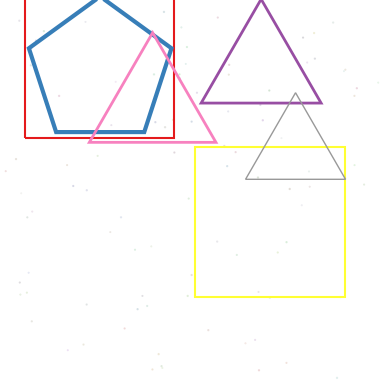[{"shape": "square", "thickness": 1.5, "radius": 0.97, "center": [0.259, 0.835]}, {"shape": "pentagon", "thickness": 3, "radius": 0.97, "center": [0.26, 0.814]}, {"shape": "triangle", "thickness": 2, "radius": 0.9, "center": [0.678, 0.822]}, {"shape": "square", "thickness": 1.5, "radius": 0.97, "center": [0.701, 0.423]}, {"shape": "triangle", "thickness": 2, "radius": 0.95, "center": [0.396, 0.725]}, {"shape": "triangle", "thickness": 1, "radius": 0.75, "center": [0.768, 0.609]}]